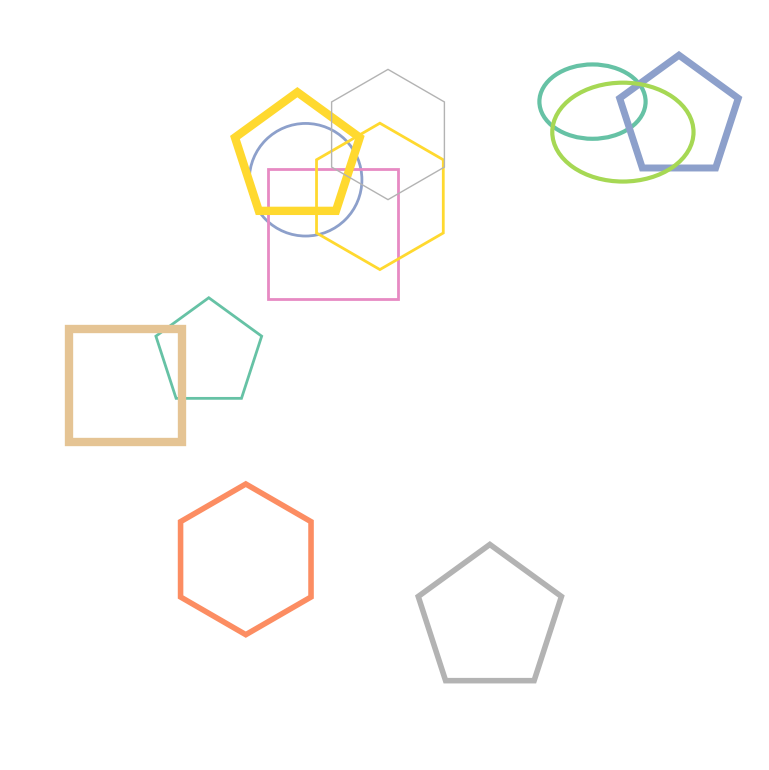[{"shape": "oval", "thickness": 1.5, "radius": 0.34, "center": [0.769, 0.868]}, {"shape": "pentagon", "thickness": 1, "radius": 0.36, "center": [0.271, 0.541]}, {"shape": "hexagon", "thickness": 2, "radius": 0.49, "center": [0.319, 0.274]}, {"shape": "pentagon", "thickness": 2.5, "radius": 0.4, "center": [0.882, 0.847]}, {"shape": "circle", "thickness": 1, "radius": 0.37, "center": [0.397, 0.767]}, {"shape": "square", "thickness": 1, "radius": 0.42, "center": [0.432, 0.696]}, {"shape": "oval", "thickness": 1.5, "radius": 0.46, "center": [0.809, 0.828]}, {"shape": "hexagon", "thickness": 1, "radius": 0.48, "center": [0.493, 0.745]}, {"shape": "pentagon", "thickness": 3, "radius": 0.43, "center": [0.386, 0.795]}, {"shape": "square", "thickness": 3, "radius": 0.37, "center": [0.162, 0.499]}, {"shape": "hexagon", "thickness": 0.5, "radius": 0.42, "center": [0.504, 0.825]}, {"shape": "pentagon", "thickness": 2, "radius": 0.49, "center": [0.636, 0.195]}]